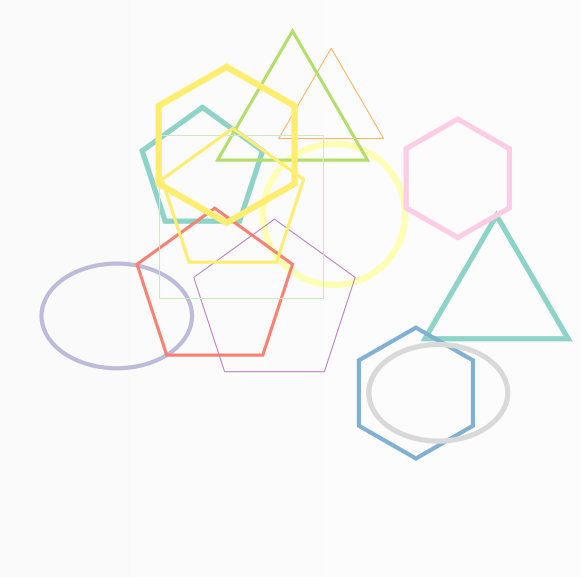[{"shape": "triangle", "thickness": 2.5, "radius": 0.71, "center": [0.854, 0.484]}, {"shape": "pentagon", "thickness": 2.5, "radius": 0.54, "center": [0.348, 0.704]}, {"shape": "circle", "thickness": 3, "radius": 0.61, "center": [0.575, 0.628]}, {"shape": "oval", "thickness": 2, "radius": 0.65, "center": [0.201, 0.452]}, {"shape": "pentagon", "thickness": 1.5, "radius": 0.7, "center": [0.369, 0.498]}, {"shape": "hexagon", "thickness": 2, "radius": 0.57, "center": [0.716, 0.319]}, {"shape": "triangle", "thickness": 0.5, "radius": 0.52, "center": [0.57, 0.811]}, {"shape": "triangle", "thickness": 1.5, "radius": 0.74, "center": [0.503, 0.796]}, {"shape": "hexagon", "thickness": 2.5, "radius": 0.51, "center": [0.788, 0.69]}, {"shape": "oval", "thickness": 2.5, "radius": 0.6, "center": [0.754, 0.319]}, {"shape": "pentagon", "thickness": 0.5, "radius": 0.73, "center": [0.472, 0.474]}, {"shape": "square", "thickness": 0.5, "radius": 0.7, "center": [0.415, 0.624]}, {"shape": "hexagon", "thickness": 3, "radius": 0.67, "center": [0.39, 0.748]}, {"shape": "pentagon", "thickness": 1.5, "radius": 0.64, "center": [0.401, 0.649]}]